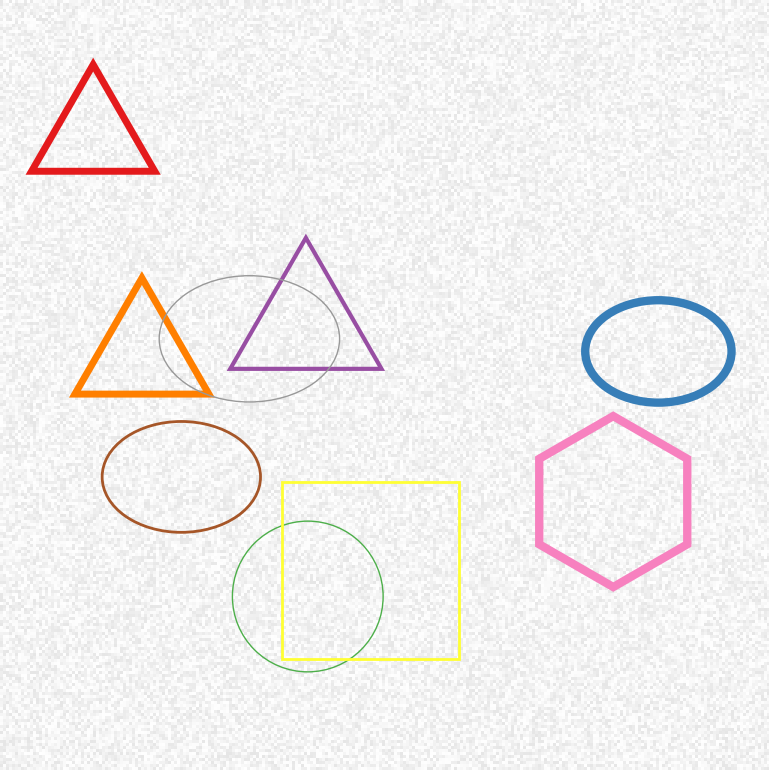[{"shape": "triangle", "thickness": 2.5, "radius": 0.46, "center": [0.121, 0.824]}, {"shape": "oval", "thickness": 3, "radius": 0.48, "center": [0.855, 0.544]}, {"shape": "circle", "thickness": 0.5, "radius": 0.49, "center": [0.4, 0.225]}, {"shape": "triangle", "thickness": 1.5, "radius": 0.57, "center": [0.397, 0.578]}, {"shape": "triangle", "thickness": 2.5, "radius": 0.5, "center": [0.184, 0.538]}, {"shape": "square", "thickness": 1, "radius": 0.58, "center": [0.482, 0.259]}, {"shape": "oval", "thickness": 1, "radius": 0.51, "center": [0.235, 0.381]}, {"shape": "hexagon", "thickness": 3, "radius": 0.55, "center": [0.796, 0.349]}, {"shape": "oval", "thickness": 0.5, "radius": 0.59, "center": [0.324, 0.56]}]